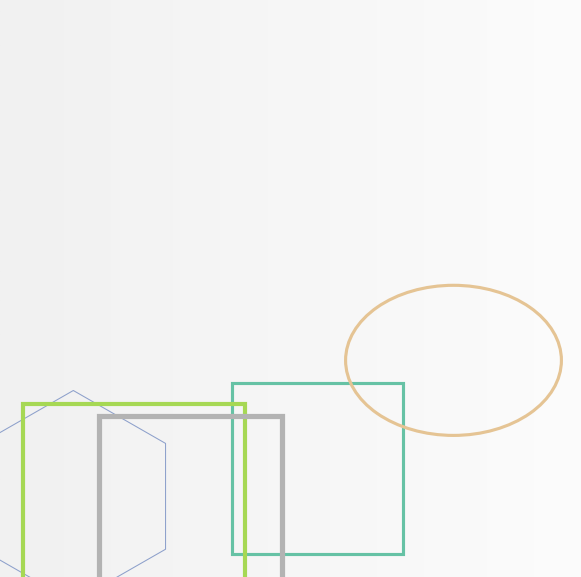[{"shape": "square", "thickness": 1.5, "radius": 0.74, "center": [0.546, 0.188]}, {"shape": "hexagon", "thickness": 0.5, "radius": 0.92, "center": [0.126, 0.14]}, {"shape": "square", "thickness": 2, "radius": 0.96, "center": [0.231, 0.109]}, {"shape": "oval", "thickness": 1.5, "radius": 0.93, "center": [0.78, 0.375]}, {"shape": "square", "thickness": 2.5, "radius": 0.79, "center": [0.327, 0.121]}]